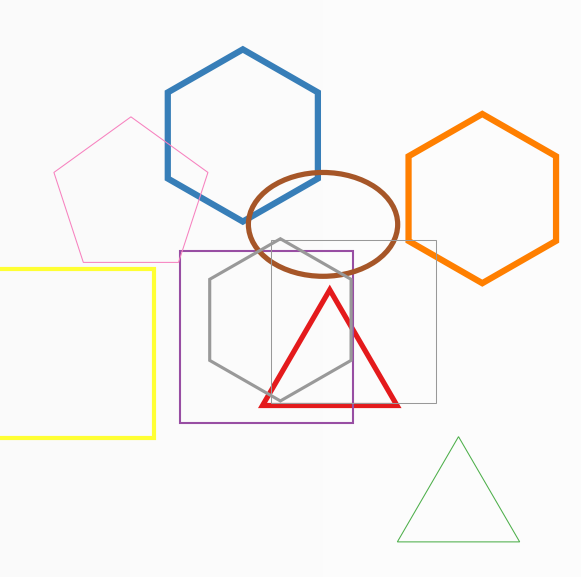[{"shape": "triangle", "thickness": 2.5, "radius": 0.67, "center": [0.567, 0.364]}, {"shape": "hexagon", "thickness": 3, "radius": 0.75, "center": [0.418, 0.765]}, {"shape": "triangle", "thickness": 0.5, "radius": 0.61, "center": [0.789, 0.122]}, {"shape": "square", "thickness": 1, "radius": 0.74, "center": [0.459, 0.416]}, {"shape": "hexagon", "thickness": 3, "radius": 0.73, "center": [0.83, 0.655]}, {"shape": "square", "thickness": 2, "radius": 0.73, "center": [0.118, 0.387]}, {"shape": "oval", "thickness": 2.5, "radius": 0.64, "center": [0.556, 0.611]}, {"shape": "pentagon", "thickness": 0.5, "radius": 0.7, "center": [0.225, 0.657]}, {"shape": "square", "thickness": 0.5, "radius": 0.71, "center": [0.608, 0.442]}, {"shape": "hexagon", "thickness": 1.5, "radius": 0.7, "center": [0.482, 0.445]}]